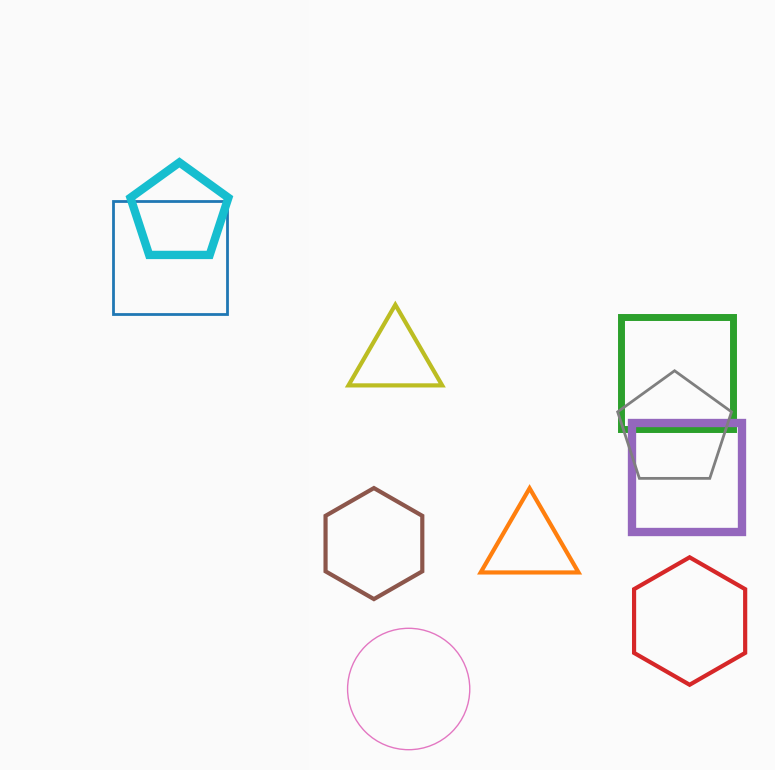[{"shape": "square", "thickness": 1, "radius": 0.37, "center": [0.219, 0.666]}, {"shape": "triangle", "thickness": 1.5, "radius": 0.36, "center": [0.683, 0.293]}, {"shape": "square", "thickness": 2.5, "radius": 0.36, "center": [0.873, 0.515]}, {"shape": "hexagon", "thickness": 1.5, "radius": 0.41, "center": [0.89, 0.193]}, {"shape": "square", "thickness": 3, "radius": 0.35, "center": [0.886, 0.38]}, {"shape": "hexagon", "thickness": 1.5, "radius": 0.36, "center": [0.482, 0.294]}, {"shape": "circle", "thickness": 0.5, "radius": 0.39, "center": [0.527, 0.105]}, {"shape": "pentagon", "thickness": 1, "radius": 0.39, "center": [0.87, 0.441]}, {"shape": "triangle", "thickness": 1.5, "radius": 0.35, "center": [0.51, 0.534]}, {"shape": "pentagon", "thickness": 3, "radius": 0.33, "center": [0.232, 0.723]}]